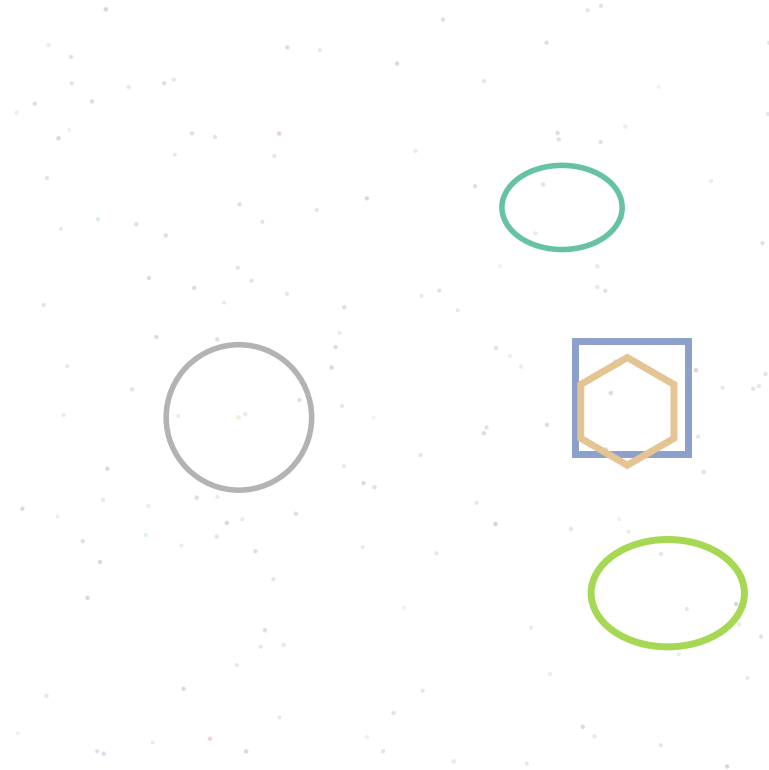[{"shape": "oval", "thickness": 2, "radius": 0.39, "center": [0.73, 0.731]}, {"shape": "square", "thickness": 2.5, "radius": 0.37, "center": [0.82, 0.484]}, {"shape": "oval", "thickness": 2.5, "radius": 0.5, "center": [0.867, 0.23]}, {"shape": "hexagon", "thickness": 2.5, "radius": 0.35, "center": [0.815, 0.466]}, {"shape": "circle", "thickness": 2, "radius": 0.47, "center": [0.31, 0.458]}]